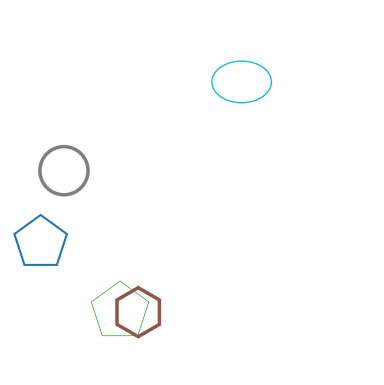[{"shape": "pentagon", "thickness": 1.5, "radius": 0.36, "center": [0.106, 0.37]}, {"shape": "pentagon", "thickness": 0.5, "radius": 0.39, "center": [0.312, 0.191]}, {"shape": "hexagon", "thickness": 2.5, "radius": 0.32, "center": [0.359, 0.189]}, {"shape": "circle", "thickness": 2.5, "radius": 0.31, "center": [0.166, 0.557]}, {"shape": "oval", "thickness": 1, "radius": 0.39, "center": [0.628, 0.787]}]